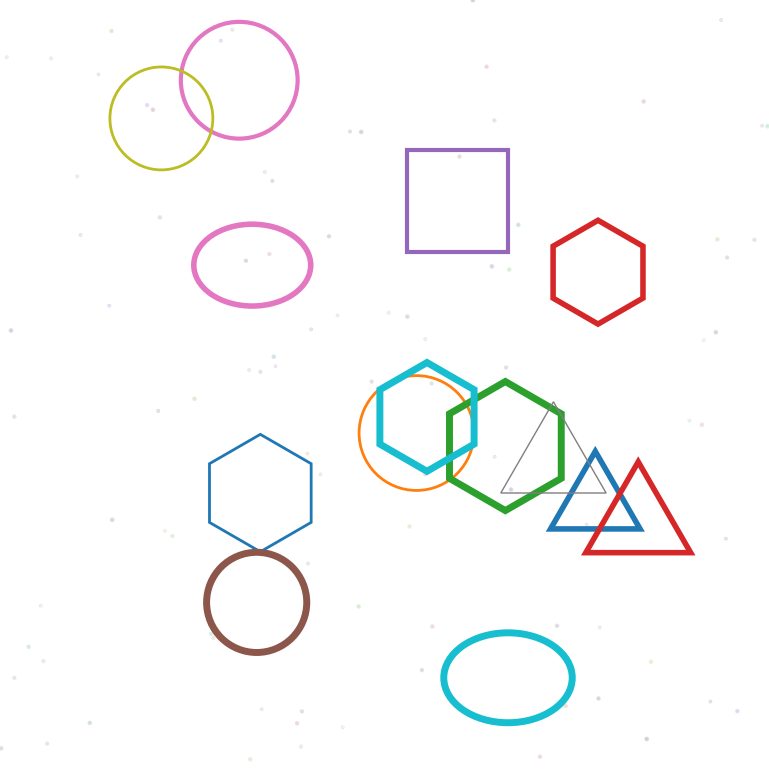[{"shape": "triangle", "thickness": 2, "radius": 0.34, "center": [0.773, 0.347]}, {"shape": "hexagon", "thickness": 1, "radius": 0.38, "center": [0.338, 0.36]}, {"shape": "circle", "thickness": 1, "radius": 0.37, "center": [0.541, 0.438]}, {"shape": "hexagon", "thickness": 2.5, "radius": 0.42, "center": [0.656, 0.421]}, {"shape": "triangle", "thickness": 2, "radius": 0.39, "center": [0.829, 0.322]}, {"shape": "hexagon", "thickness": 2, "radius": 0.34, "center": [0.777, 0.647]}, {"shape": "square", "thickness": 1.5, "radius": 0.33, "center": [0.594, 0.739]}, {"shape": "circle", "thickness": 2.5, "radius": 0.33, "center": [0.333, 0.218]}, {"shape": "circle", "thickness": 1.5, "radius": 0.38, "center": [0.311, 0.896]}, {"shape": "oval", "thickness": 2, "radius": 0.38, "center": [0.328, 0.656]}, {"shape": "triangle", "thickness": 0.5, "radius": 0.39, "center": [0.719, 0.399]}, {"shape": "circle", "thickness": 1, "radius": 0.33, "center": [0.21, 0.846]}, {"shape": "hexagon", "thickness": 2.5, "radius": 0.35, "center": [0.555, 0.459]}, {"shape": "oval", "thickness": 2.5, "radius": 0.42, "center": [0.66, 0.12]}]